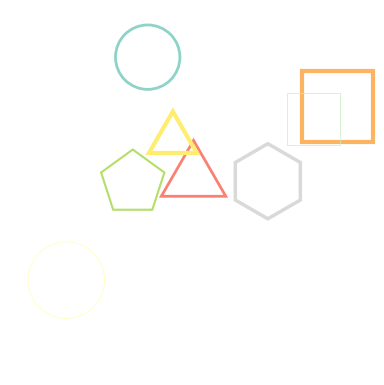[{"shape": "circle", "thickness": 2, "radius": 0.42, "center": [0.384, 0.851]}, {"shape": "circle", "thickness": 0.5, "radius": 0.5, "center": [0.172, 0.273]}, {"shape": "triangle", "thickness": 2, "radius": 0.48, "center": [0.503, 0.539]}, {"shape": "square", "thickness": 3, "radius": 0.46, "center": [0.877, 0.723]}, {"shape": "pentagon", "thickness": 1.5, "radius": 0.43, "center": [0.345, 0.525]}, {"shape": "hexagon", "thickness": 2.5, "radius": 0.49, "center": [0.696, 0.529]}, {"shape": "square", "thickness": 0.5, "radius": 0.34, "center": [0.814, 0.692]}, {"shape": "triangle", "thickness": 3, "radius": 0.36, "center": [0.449, 0.639]}]